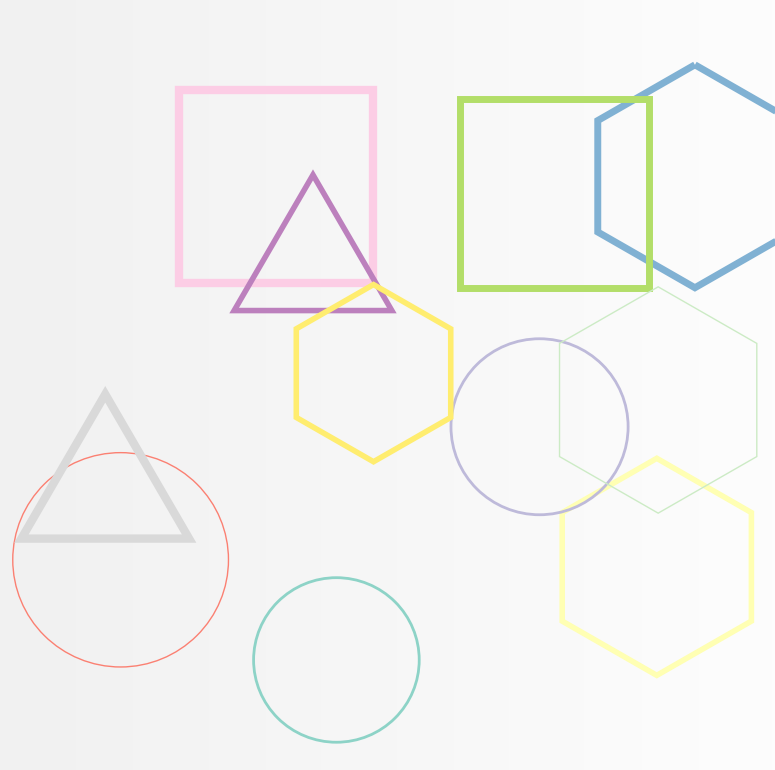[{"shape": "circle", "thickness": 1, "radius": 0.53, "center": [0.434, 0.143]}, {"shape": "hexagon", "thickness": 2, "radius": 0.7, "center": [0.847, 0.264]}, {"shape": "circle", "thickness": 1, "radius": 0.57, "center": [0.696, 0.446]}, {"shape": "circle", "thickness": 0.5, "radius": 0.7, "center": [0.156, 0.273]}, {"shape": "hexagon", "thickness": 2.5, "radius": 0.72, "center": [0.897, 0.771]}, {"shape": "square", "thickness": 2.5, "radius": 0.61, "center": [0.715, 0.749]}, {"shape": "square", "thickness": 3, "radius": 0.62, "center": [0.356, 0.758]}, {"shape": "triangle", "thickness": 3, "radius": 0.62, "center": [0.136, 0.363]}, {"shape": "triangle", "thickness": 2, "radius": 0.59, "center": [0.404, 0.655]}, {"shape": "hexagon", "thickness": 0.5, "radius": 0.73, "center": [0.849, 0.481]}, {"shape": "hexagon", "thickness": 2, "radius": 0.58, "center": [0.482, 0.515]}]